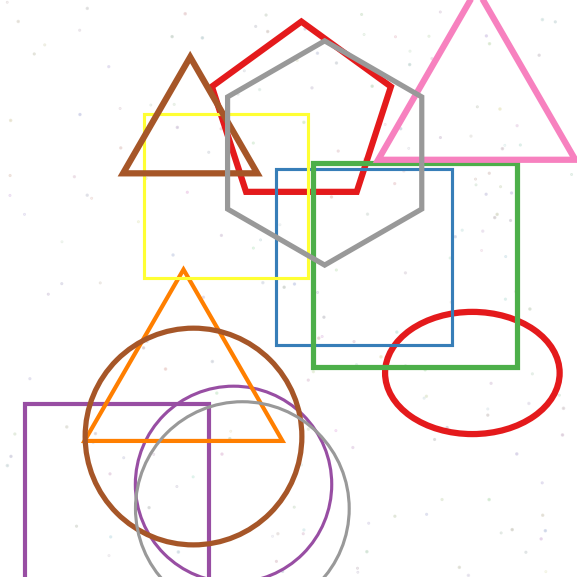[{"shape": "pentagon", "thickness": 3, "radius": 0.81, "center": [0.522, 0.799]}, {"shape": "oval", "thickness": 3, "radius": 0.76, "center": [0.818, 0.353]}, {"shape": "square", "thickness": 1.5, "radius": 0.76, "center": [0.63, 0.554]}, {"shape": "square", "thickness": 2.5, "radius": 0.88, "center": [0.719, 0.54]}, {"shape": "circle", "thickness": 1.5, "radius": 0.85, "center": [0.404, 0.16]}, {"shape": "square", "thickness": 2, "radius": 0.8, "center": [0.203, 0.141]}, {"shape": "triangle", "thickness": 2, "radius": 0.99, "center": [0.318, 0.335]}, {"shape": "square", "thickness": 1.5, "radius": 0.71, "center": [0.392, 0.659]}, {"shape": "triangle", "thickness": 3, "radius": 0.67, "center": [0.329, 0.766]}, {"shape": "circle", "thickness": 2.5, "radius": 0.94, "center": [0.335, 0.243]}, {"shape": "triangle", "thickness": 3, "radius": 0.99, "center": [0.826, 0.821]}, {"shape": "hexagon", "thickness": 2.5, "radius": 0.97, "center": [0.562, 0.734]}, {"shape": "circle", "thickness": 1.5, "radius": 0.93, "center": [0.42, 0.118]}]